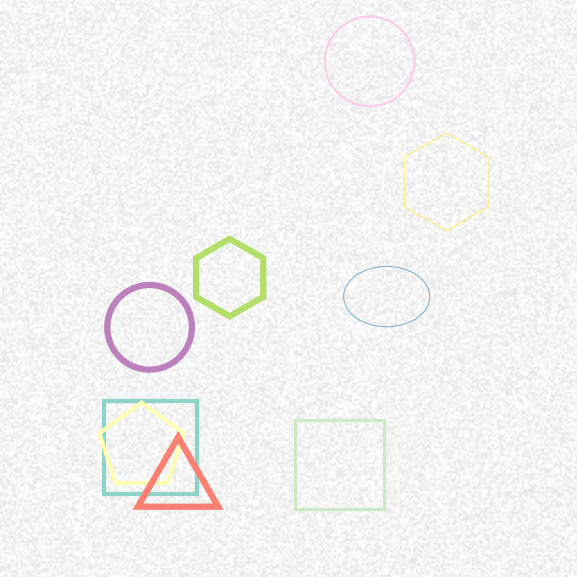[{"shape": "square", "thickness": 2, "radius": 0.4, "center": [0.261, 0.225]}, {"shape": "pentagon", "thickness": 2, "radius": 0.38, "center": [0.245, 0.225]}, {"shape": "triangle", "thickness": 3, "radius": 0.4, "center": [0.308, 0.162]}, {"shape": "oval", "thickness": 0.5, "radius": 0.37, "center": [0.67, 0.486]}, {"shape": "hexagon", "thickness": 3, "radius": 0.34, "center": [0.398, 0.519]}, {"shape": "circle", "thickness": 1, "radius": 0.39, "center": [0.64, 0.893]}, {"shape": "circle", "thickness": 3, "radius": 0.37, "center": [0.259, 0.432]}, {"shape": "square", "thickness": 1.5, "radius": 0.39, "center": [0.588, 0.194]}, {"shape": "hexagon", "thickness": 0.5, "radius": 0.42, "center": [0.773, 0.684]}]